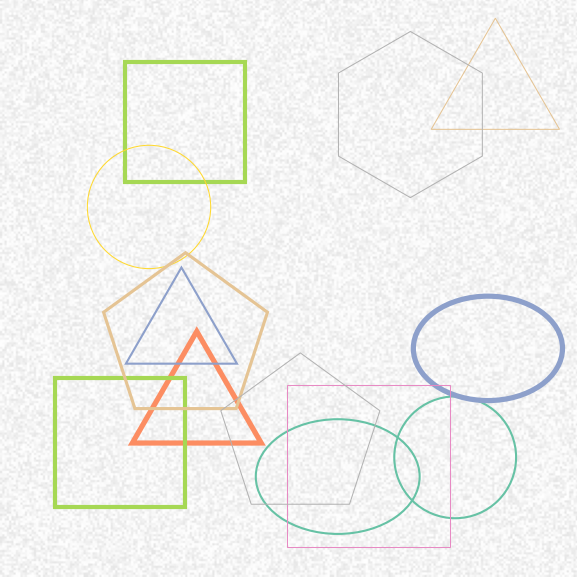[{"shape": "oval", "thickness": 1, "radius": 0.71, "center": [0.585, 0.174]}, {"shape": "circle", "thickness": 1, "radius": 0.53, "center": [0.788, 0.207]}, {"shape": "triangle", "thickness": 2.5, "radius": 0.64, "center": [0.341, 0.296]}, {"shape": "triangle", "thickness": 1, "radius": 0.56, "center": [0.314, 0.425]}, {"shape": "oval", "thickness": 2.5, "radius": 0.65, "center": [0.845, 0.396]}, {"shape": "square", "thickness": 0.5, "radius": 0.7, "center": [0.638, 0.192]}, {"shape": "square", "thickness": 2, "radius": 0.56, "center": [0.208, 0.233]}, {"shape": "square", "thickness": 2, "radius": 0.52, "center": [0.32, 0.788]}, {"shape": "circle", "thickness": 0.5, "radius": 0.53, "center": [0.258, 0.641]}, {"shape": "triangle", "thickness": 0.5, "radius": 0.64, "center": [0.858, 0.839]}, {"shape": "pentagon", "thickness": 1.5, "radius": 0.75, "center": [0.321, 0.412]}, {"shape": "hexagon", "thickness": 0.5, "radius": 0.72, "center": [0.711, 0.801]}, {"shape": "pentagon", "thickness": 0.5, "radius": 0.72, "center": [0.52, 0.243]}]